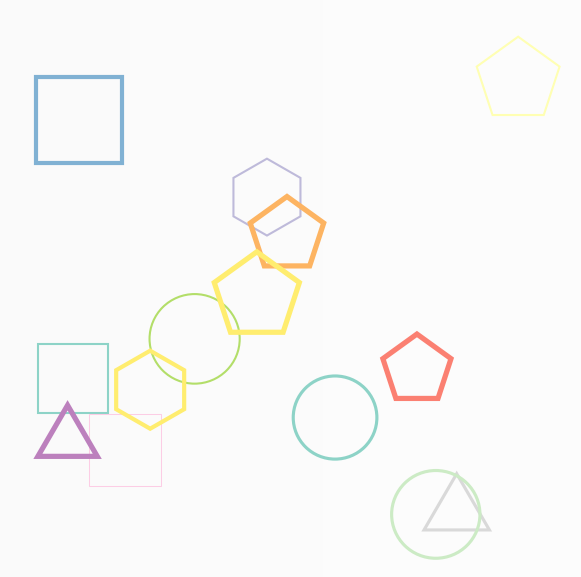[{"shape": "circle", "thickness": 1.5, "radius": 0.36, "center": [0.576, 0.276]}, {"shape": "square", "thickness": 1, "radius": 0.3, "center": [0.126, 0.343]}, {"shape": "pentagon", "thickness": 1, "radius": 0.37, "center": [0.891, 0.861]}, {"shape": "hexagon", "thickness": 1, "radius": 0.33, "center": [0.459, 0.658]}, {"shape": "pentagon", "thickness": 2.5, "radius": 0.31, "center": [0.717, 0.359]}, {"shape": "square", "thickness": 2, "radius": 0.37, "center": [0.136, 0.792]}, {"shape": "pentagon", "thickness": 2.5, "radius": 0.33, "center": [0.494, 0.592]}, {"shape": "circle", "thickness": 1, "radius": 0.39, "center": [0.335, 0.412]}, {"shape": "square", "thickness": 0.5, "radius": 0.31, "center": [0.215, 0.22]}, {"shape": "triangle", "thickness": 1.5, "radius": 0.32, "center": [0.786, 0.114]}, {"shape": "triangle", "thickness": 2.5, "radius": 0.29, "center": [0.116, 0.238]}, {"shape": "circle", "thickness": 1.5, "radius": 0.38, "center": [0.75, 0.108]}, {"shape": "pentagon", "thickness": 2.5, "radius": 0.38, "center": [0.442, 0.486]}, {"shape": "hexagon", "thickness": 2, "radius": 0.34, "center": [0.258, 0.324]}]